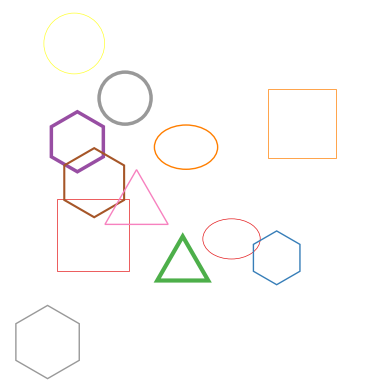[{"shape": "oval", "thickness": 0.5, "radius": 0.37, "center": [0.601, 0.379]}, {"shape": "square", "thickness": 0.5, "radius": 0.46, "center": [0.242, 0.39]}, {"shape": "hexagon", "thickness": 1, "radius": 0.35, "center": [0.719, 0.33]}, {"shape": "triangle", "thickness": 3, "radius": 0.38, "center": [0.475, 0.31]}, {"shape": "hexagon", "thickness": 2.5, "radius": 0.39, "center": [0.201, 0.632]}, {"shape": "oval", "thickness": 1, "radius": 0.41, "center": [0.483, 0.618]}, {"shape": "square", "thickness": 0.5, "radius": 0.45, "center": [0.785, 0.679]}, {"shape": "circle", "thickness": 0.5, "radius": 0.39, "center": [0.193, 0.887]}, {"shape": "hexagon", "thickness": 1.5, "radius": 0.45, "center": [0.245, 0.525]}, {"shape": "triangle", "thickness": 1, "radius": 0.47, "center": [0.355, 0.465]}, {"shape": "circle", "thickness": 2.5, "radius": 0.34, "center": [0.325, 0.745]}, {"shape": "hexagon", "thickness": 1, "radius": 0.48, "center": [0.124, 0.112]}]